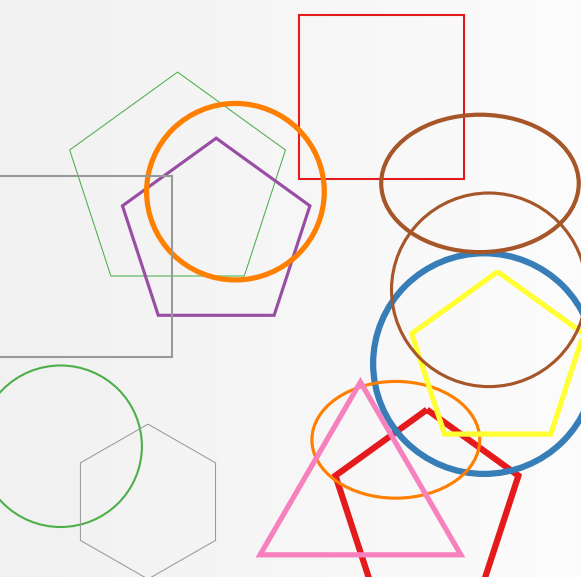[{"shape": "square", "thickness": 1, "radius": 0.71, "center": [0.657, 0.831]}, {"shape": "pentagon", "thickness": 3, "radius": 0.83, "center": [0.734, 0.124]}, {"shape": "circle", "thickness": 3, "radius": 0.96, "center": [0.833, 0.37]}, {"shape": "pentagon", "thickness": 0.5, "radius": 0.98, "center": [0.305, 0.679]}, {"shape": "circle", "thickness": 1, "radius": 0.7, "center": [0.104, 0.226]}, {"shape": "pentagon", "thickness": 1.5, "radius": 0.85, "center": [0.372, 0.59]}, {"shape": "oval", "thickness": 1.5, "radius": 0.72, "center": [0.681, 0.238]}, {"shape": "circle", "thickness": 2.5, "radius": 0.76, "center": [0.405, 0.667]}, {"shape": "pentagon", "thickness": 2.5, "radius": 0.78, "center": [0.856, 0.373]}, {"shape": "oval", "thickness": 2, "radius": 0.85, "center": [0.826, 0.682]}, {"shape": "circle", "thickness": 1.5, "radius": 0.84, "center": [0.841, 0.497]}, {"shape": "triangle", "thickness": 2.5, "radius": 1.0, "center": [0.62, 0.138]}, {"shape": "hexagon", "thickness": 0.5, "radius": 0.67, "center": [0.255, 0.131]}, {"shape": "square", "thickness": 1, "radius": 0.78, "center": [0.139, 0.538]}]